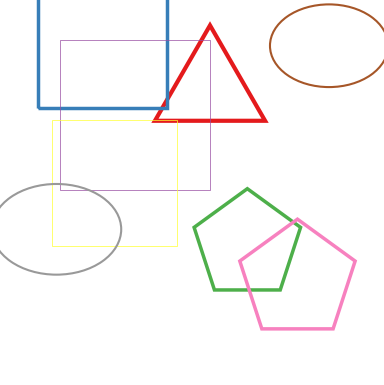[{"shape": "triangle", "thickness": 3, "radius": 0.83, "center": [0.545, 0.769]}, {"shape": "square", "thickness": 2.5, "radius": 0.84, "center": [0.267, 0.887]}, {"shape": "pentagon", "thickness": 2.5, "radius": 0.73, "center": [0.642, 0.364]}, {"shape": "square", "thickness": 0.5, "radius": 0.98, "center": [0.351, 0.702]}, {"shape": "square", "thickness": 0.5, "radius": 0.81, "center": [0.297, 0.525]}, {"shape": "oval", "thickness": 1.5, "radius": 0.77, "center": [0.855, 0.881]}, {"shape": "pentagon", "thickness": 2.5, "radius": 0.79, "center": [0.773, 0.273]}, {"shape": "oval", "thickness": 1.5, "radius": 0.84, "center": [0.147, 0.404]}]